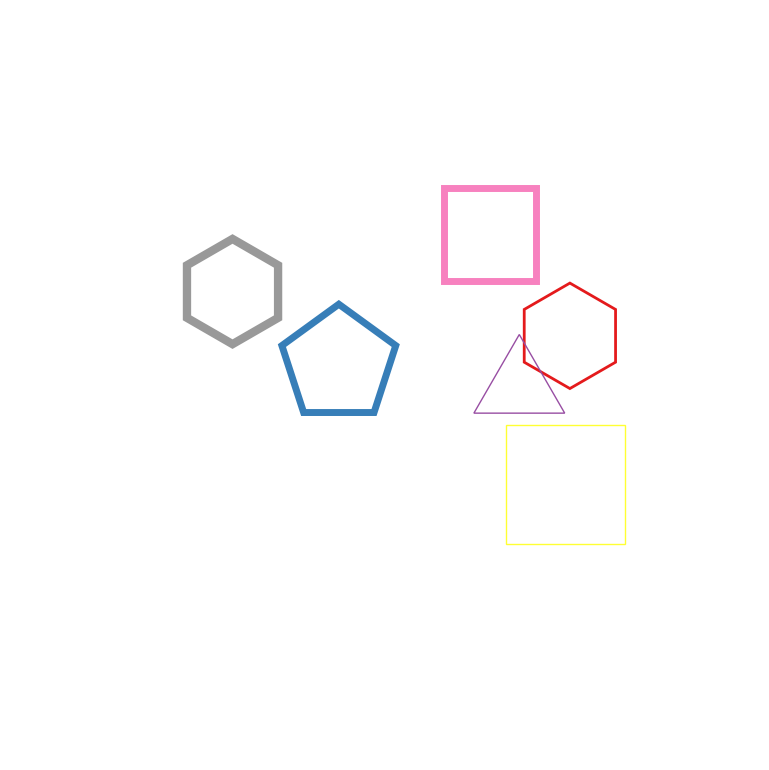[{"shape": "hexagon", "thickness": 1, "radius": 0.34, "center": [0.74, 0.564]}, {"shape": "pentagon", "thickness": 2.5, "radius": 0.39, "center": [0.44, 0.527]}, {"shape": "triangle", "thickness": 0.5, "radius": 0.34, "center": [0.674, 0.497]}, {"shape": "square", "thickness": 0.5, "radius": 0.39, "center": [0.734, 0.37]}, {"shape": "square", "thickness": 2.5, "radius": 0.3, "center": [0.636, 0.696]}, {"shape": "hexagon", "thickness": 3, "radius": 0.34, "center": [0.302, 0.621]}]